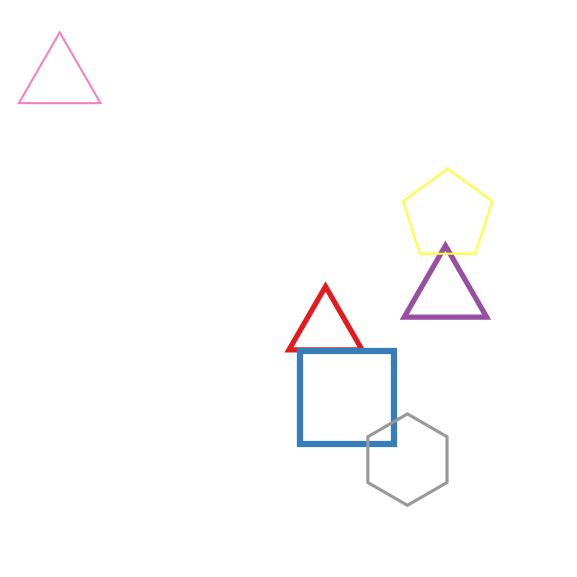[{"shape": "triangle", "thickness": 2.5, "radius": 0.37, "center": [0.564, 0.43]}, {"shape": "square", "thickness": 3, "radius": 0.41, "center": [0.6, 0.311]}, {"shape": "triangle", "thickness": 2.5, "radius": 0.41, "center": [0.771, 0.491]}, {"shape": "pentagon", "thickness": 1, "radius": 0.41, "center": [0.775, 0.626]}, {"shape": "triangle", "thickness": 1, "radius": 0.41, "center": [0.103, 0.861]}, {"shape": "hexagon", "thickness": 1.5, "radius": 0.4, "center": [0.705, 0.203]}]